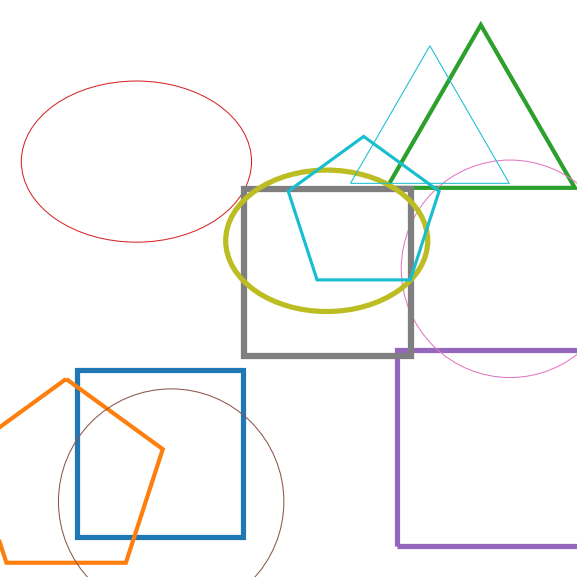[{"shape": "square", "thickness": 2.5, "radius": 0.72, "center": [0.277, 0.214]}, {"shape": "pentagon", "thickness": 2, "radius": 0.88, "center": [0.115, 0.167]}, {"shape": "triangle", "thickness": 2, "radius": 0.94, "center": [0.833, 0.768]}, {"shape": "oval", "thickness": 0.5, "radius": 1.0, "center": [0.236, 0.719]}, {"shape": "square", "thickness": 2.5, "radius": 0.85, "center": [0.857, 0.223]}, {"shape": "circle", "thickness": 0.5, "radius": 0.98, "center": [0.296, 0.131]}, {"shape": "circle", "thickness": 0.5, "radius": 0.94, "center": [0.883, 0.534]}, {"shape": "square", "thickness": 3, "radius": 0.72, "center": [0.567, 0.527]}, {"shape": "oval", "thickness": 2.5, "radius": 0.87, "center": [0.566, 0.582]}, {"shape": "triangle", "thickness": 0.5, "radius": 0.79, "center": [0.744, 0.761]}, {"shape": "pentagon", "thickness": 1.5, "radius": 0.69, "center": [0.63, 0.626]}]